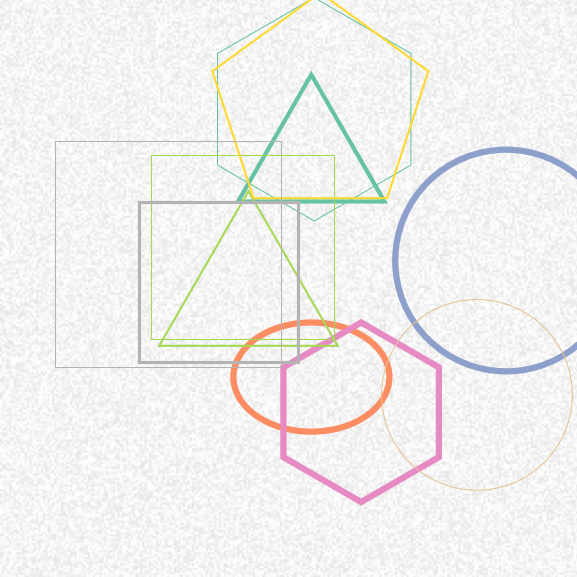[{"shape": "hexagon", "thickness": 0.5, "radius": 0.97, "center": [0.544, 0.81]}, {"shape": "triangle", "thickness": 2, "radius": 0.73, "center": [0.539, 0.723]}, {"shape": "oval", "thickness": 3, "radius": 0.68, "center": [0.539, 0.346]}, {"shape": "circle", "thickness": 3, "radius": 0.96, "center": [0.876, 0.548]}, {"shape": "hexagon", "thickness": 3, "radius": 0.78, "center": [0.625, 0.285]}, {"shape": "square", "thickness": 0.5, "radius": 0.8, "center": [0.42, 0.572]}, {"shape": "triangle", "thickness": 1, "radius": 0.89, "center": [0.43, 0.49]}, {"shape": "pentagon", "thickness": 1, "radius": 0.98, "center": [0.555, 0.815]}, {"shape": "circle", "thickness": 0.5, "radius": 0.83, "center": [0.826, 0.315]}, {"shape": "square", "thickness": 0.5, "radius": 0.98, "center": [0.29, 0.559]}, {"shape": "square", "thickness": 1.5, "radius": 0.69, "center": [0.378, 0.511]}]